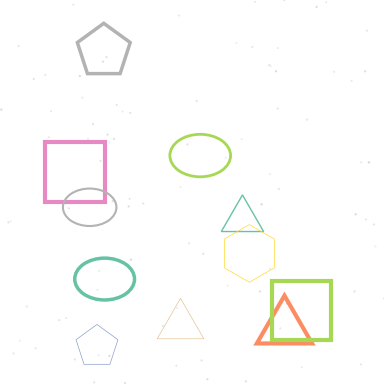[{"shape": "oval", "thickness": 2.5, "radius": 0.39, "center": [0.272, 0.275]}, {"shape": "triangle", "thickness": 1, "radius": 0.32, "center": [0.63, 0.43]}, {"shape": "triangle", "thickness": 3, "radius": 0.41, "center": [0.739, 0.149]}, {"shape": "pentagon", "thickness": 0.5, "radius": 0.29, "center": [0.252, 0.1]}, {"shape": "square", "thickness": 3, "radius": 0.39, "center": [0.196, 0.554]}, {"shape": "oval", "thickness": 2, "radius": 0.39, "center": [0.52, 0.596]}, {"shape": "square", "thickness": 3, "radius": 0.38, "center": [0.783, 0.193]}, {"shape": "hexagon", "thickness": 0.5, "radius": 0.37, "center": [0.648, 0.342]}, {"shape": "triangle", "thickness": 0.5, "radius": 0.35, "center": [0.469, 0.155]}, {"shape": "oval", "thickness": 1.5, "radius": 0.35, "center": [0.233, 0.462]}, {"shape": "pentagon", "thickness": 2.5, "radius": 0.36, "center": [0.27, 0.867]}]